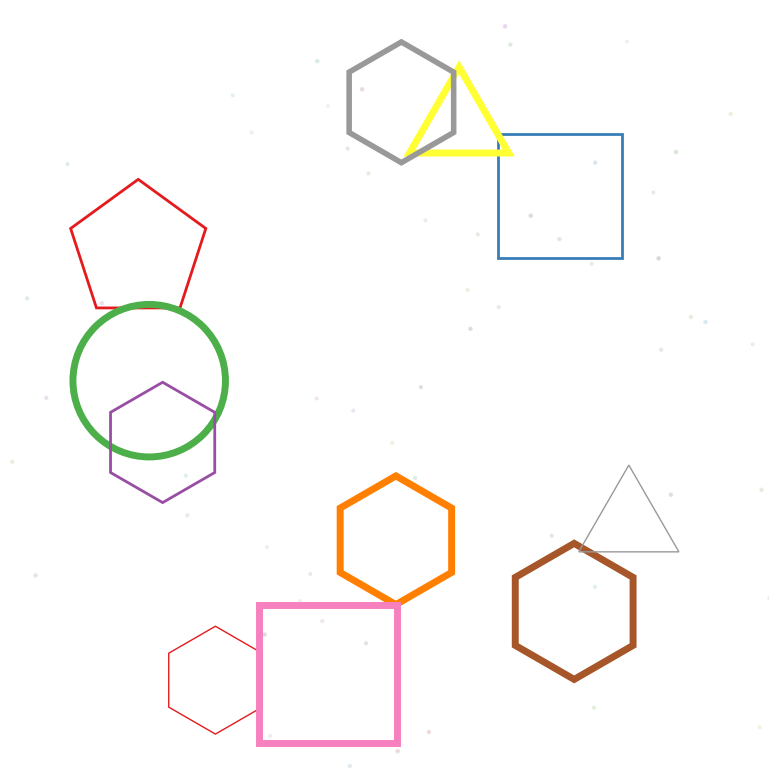[{"shape": "pentagon", "thickness": 1, "radius": 0.46, "center": [0.18, 0.675]}, {"shape": "hexagon", "thickness": 0.5, "radius": 0.35, "center": [0.28, 0.117]}, {"shape": "square", "thickness": 1, "radius": 0.4, "center": [0.727, 0.745]}, {"shape": "circle", "thickness": 2.5, "radius": 0.5, "center": [0.194, 0.506]}, {"shape": "hexagon", "thickness": 1, "radius": 0.39, "center": [0.211, 0.425]}, {"shape": "hexagon", "thickness": 2.5, "radius": 0.42, "center": [0.514, 0.298]}, {"shape": "triangle", "thickness": 2.5, "radius": 0.37, "center": [0.596, 0.838]}, {"shape": "hexagon", "thickness": 2.5, "radius": 0.44, "center": [0.746, 0.206]}, {"shape": "square", "thickness": 2.5, "radius": 0.45, "center": [0.426, 0.125]}, {"shape": "triangle", "thickness": 0.5, "radius": 0.38, "center": [0.817, 0.321]}, {"shape": "hexagon", "thickness": 2, "radius": 0.39, "center": [0.521, 0.867]}]